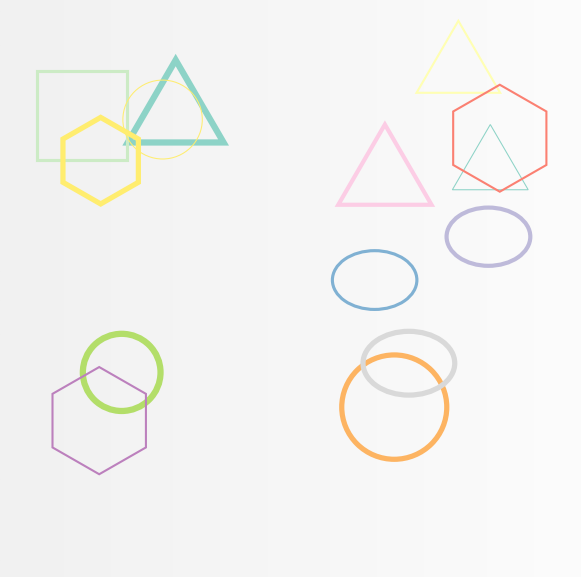[{"shape": "triangle", "thickness": 3, "radius": 0.48, "center": [0.302, 0.8]}, {"shape": "triangle", "thickness": 0.5, "radius": 0.38, "center": [0.844, 0.708]}, {"shape": "triangle", "thickness": 1, "radius": 0.42, "center": [0.789, 0.88]}, {"shape": "oval", "thickness": 2, "radius": 0.36, "center": [0.84, 0.589]}, {"shape": "hexagon", "thickness": 1, "radius": 0.46, "center": [0.86, 0.76]}, {"shape": "oval", "thickness": 1.5, "radius": 0.36, "center": [0.645, 0.514]}, {"shape": "circle", "thickness": 2.5, "radius": 0.45, "center": [0.678, 0.294]}, {"shape": "circle", "thickness": 3, "radius": 0.33, "center": [0.209, 0.354]}, {"shape": "triangle", "thickness": 2, "radius": 0.46, "center": [0.662, 0.691]}, {"shape": "oval", "thickness": 2.5, "radius": 0.39, "center": [0.703, 0.37]}, {"shape": "hexagon", "thickness": 1, "radius": 0.46, "center": [0.171, 0.271]}, {"shape": "square", "thickness": 1.5, "radius": 0.39, "center": [0.141, 0.799]}, {"shape": "circle", "thickness": 0.5, "radius": 0.34, "center": [0.28, 0.792]}, {"shape": "hexagon", "thickness": 2.5, "radius": 0.37, "center": [0.173, 0.721]}]